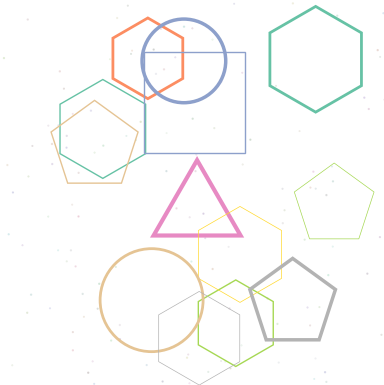[{"shape": "hexagon", "thickness": 1, "radius": 0.64, "center": [0.267, 0.665]}, {"shape": "hexagon", "thickness": 2, "radius": 0.69, "center": [0.82, 0.846]}, {"shape": "hexagon", "thickness": 2, "radius": 0.52, "center": [0.384, 0.849]}, {"shape": "circle", "thickness": 2.5, "radius": 0.54, "center": [0.478, 0.842]}, {"shape": "square", "thickness": 1, "radius": 0.66, "center": [0.505, 0.734]}, {"shape": "triangle", "thickness": 3, "radius": 0.65, "center": [0.512, 0.454]}, {"shape": "pentagon", "thickness": 0.5, "radius": 0.54, "center": [0.868, 0.468]}, {"shape": "hexagon", "thickness": 1, "radius": 0.56, "center": [0.612, 0.16]}, {"shape": "hexagon", "thickness": 0.5, "radius": 0.62, "center": [0.623, 0.339]}, {"shape": "circle", "thickness": 2, "radius": 0.67, "center": [0.394, 0.22]}, {"shape": "pentagon", "thickness": 1, "radius": 0.59, "center": [0.246, 0.62]}, {"shape": "pentagon", "thickness": 2.5, "radius": 0.58, "center": [0.76, 0.212]}, {"shape": "hexagon", "thickness": 0.5, "radius": 0.61, "center": [0.517, 0.121]}]